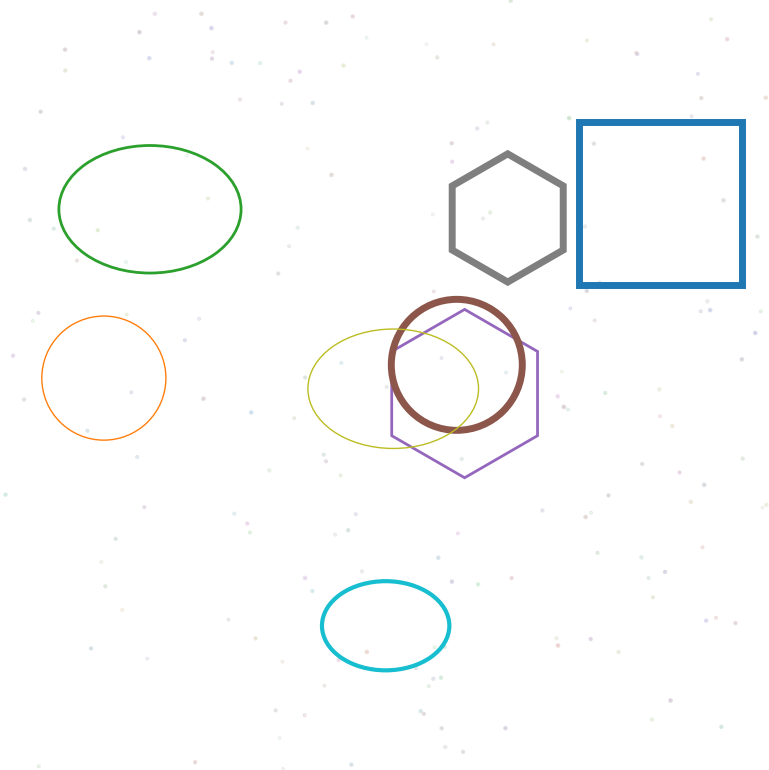[{"shape": "square", "thickness": 2.5, "radius": 0.53, "center": [0.858, 0.736]}, {"shape": "circle", "thickness": 0.5, "radius": 0.4, "center": [0.135, 0.509]}, {"shape": "oval", "thickness": 1, "radius": 0.59, "center": [0.195, 0.728]}, {"shape": "hexagon", "thickness": 1, "radius": 0.55, "center": [0.603, 0.489]}, {"shape": "circle", "thickness": 2.5, "radius": 0.43, "center": [0.593, 0.526]}, {"shape": "hexagon", "thickness": 2.5, "radius": 0.42, "center": [0.659, 0.717]}, {"shape": "oval", "thickness": 0.5, "radius": 0.55, "center": [0.511, 0.495]}, {"shape": "oval", "thickness": 1.5, "radius": 0.41, "center": [0.501, 0.187]}]